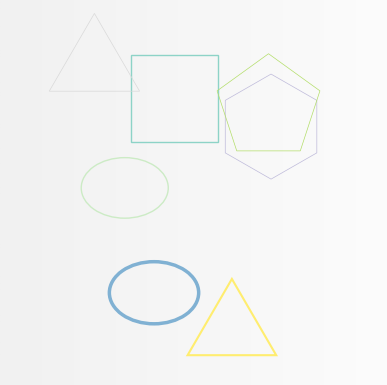[{"shape": "square", "thickness": 1, "radius": 0.56, "center": [0.45, 0.744]}, {"shape": "hexagon", "thickness": 0.5, "radius": 0.68, "center": [0.699, 0.671]}, {"shape": "oval", "thickness": 2.5, "radius": 0.58, "center": [0.397, 0.24]}, {"shape": "pentagon", "thickness": 0.5, "radius": 0.7, "center": [0.693, 0.721]}, {"shape": "triangle", "thickness": 0.5, "radius": 0.67, "center": [0.244, 0.83]}, {"shape": "oval", "thickness": 1, "radius": 0.56, "center": [0.322, 0.512]}, {"shape": "triangle", "thickness": 1.5, "radius": 0.66, "center": [0.598, 0.143]}]